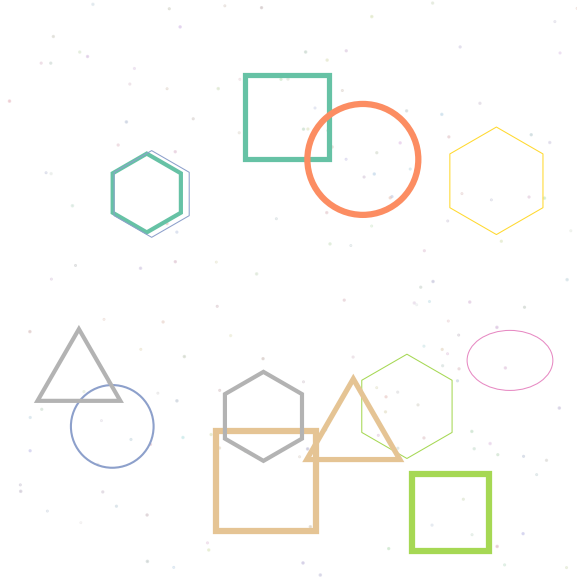[{"shape": "square", "thickness": 2.5, "radius": 0.36, "center": [0.497, 0.796]}, {"shape": "hexagon", "thickness": 2, "radius": 0.34, "center": [0.254, 0.665]}, {"shape": "circle", "thickness": 3, "radius": 0.48, "center": [0.628, 0.723]}, {"shape": "circle", "thickness": 1, "radius": 0.36, "center": [0.194, 0.261]}, {"shape": "hexagon", "thickness": 0.5, "radius": 0.38, "center": [0.263, 0.663]}, {"shape": "oval", "thickness": 0.5, "radius": 0.37, "center": [0.883, 0.375]}, {"shape": "hexagon", "thickness": 0.5, "radius": 0.45, "center": [0.705, 0.296]}, {"shape": "square", "thickness": 3, "radius": 0.33, "center": [0.78, 0.111]}, {"shape": "hexagon", "thickness": 0.5, "radius": 0.47, "center": [0.86, 0.686]}, {"shape": "square", "thickness": 3, "radius": 0.43, "center": [0.461, 0.166]}, {"shape": "triangle", "thickness": 2.5, "radius": 0.47, "center": [0.612, 0.25]}, {"shape": "hexagon", "thickness": 2, "radius": 0.39, "center": [0.456, 0.278]}, {"shape": "triangle", "thickness": 2, "radius": 0.41, "center": [0.137, 0.346]}]